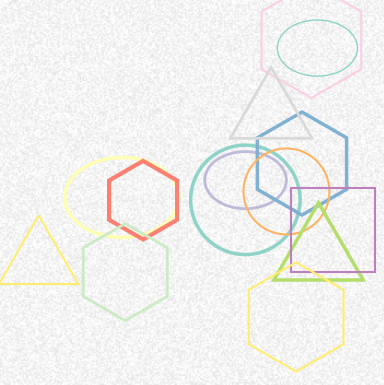[{"shape": "circle", "thickness": 2.5, "radius": 0.71, "center": [0.637, 0.481]}, {"shape": "oval", "thickness": 1, "radius": 0.52, "center": [0.824, 0.875]}, {"shape": "oval", "thickness": 2.5, "radius": 0.74, "center": [0.316, 0.487]}, {"shape": "oval", "thickness": 2, "radius": 0.53, "center": [0.638, 0.532]}, {"shape": "hexagon", "thickness": 3, "radius": 0.51, "center": [0.372, 0.48]}, {"shape": "hexagon", "thickness": 2.5, "radius": 0.67, "center": [0.784, 0.575]}, {"shape": "circle", "thickness": 1.5, "radius": 0.56, "center": [0.744, 0.503]}, {"shape": "triangle", "thickness": 2.5, "radius": 0.67, "center": [0.827, 0.34]}, {"shape": "hexagon", "thickness": 1.5, "radius": 0.75, "center": [0.809, 0.895]}, {"shape": "triangle", "thickness": 2, "radius": 0.61, "center": [0.704, 0.702]}, {"shape": "square", "thickness": 1.5, "radius": 0.55, "center": [0.866, 0.402]}, {"shape": "hexagon", "thickness": 2, "radius": 0.63, "center": [0.325, 0.293]}, {"shape": "triangle", "thickness": 1.5, "radius": 0.6, "center": [0.1, 0.322]}, {"shape": "hexagon", "thickness": 1.5, "radius": 0.71, "center": [0.769, 0.177]}]